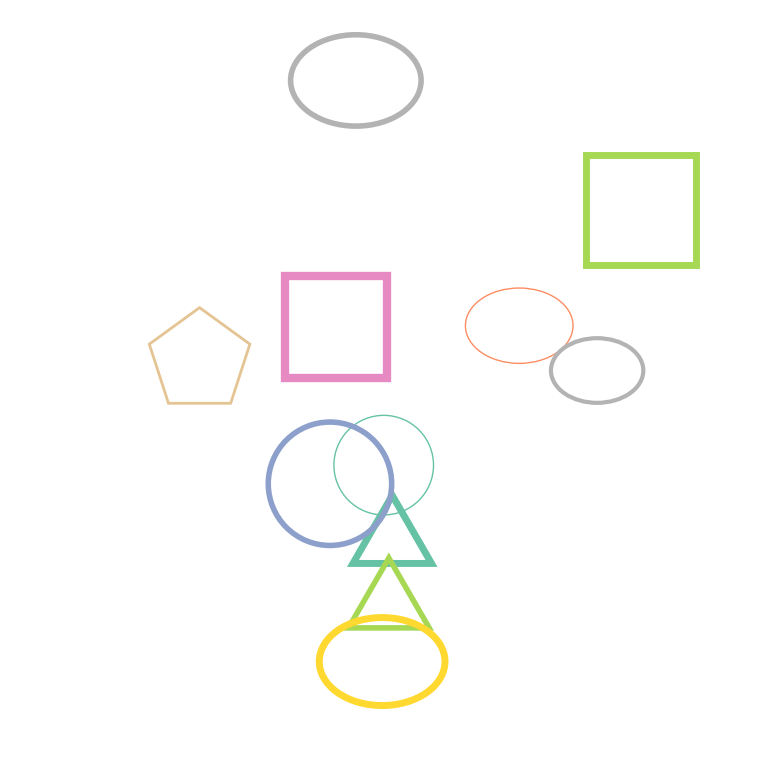[{"shape": "circle", "thickness": 0.5, "radius": 0.32, "center": [0.498, 0.396]}, {"shape": "triangle", "thickness": 2.5, "radius": 0.29, "center": [0.509, 0.298]}, {"shape": "oval", "thickness": 0.5, "radius": 0.35, "center": [0.674, 0.577]}, {"shape": "circle", "thickness": 2, "radius": 0.4, "center": [0.429, 0.372]}, {"shape": "square", "thickness": 3, "radius": 0.33, "center": [0.437, 0.575]}, {"shape": "triangle", "thickness": 2, "radius": 0.3, "center": [0.505, 0.215]}, {"shape": "square", "thickness": 2.5, "radius": 0.36, "center": [0.832, 0.727]}, {"shape": "oval", "thickness": 2.5, "radius": 0.41, "center": [0.496, 0.141]}, {"shape": "pentagon", "thickness": 1, "radius": 0.34, "center": [0.259, 0.532]}, {"shape": "oval", "thickness": 2, "radius": 0.42, "center": [0.462, 0.896]}, {"shape": "oval", "thickness": 1.5, "radius": 0.3, "center": [0.775, 0.519]}]